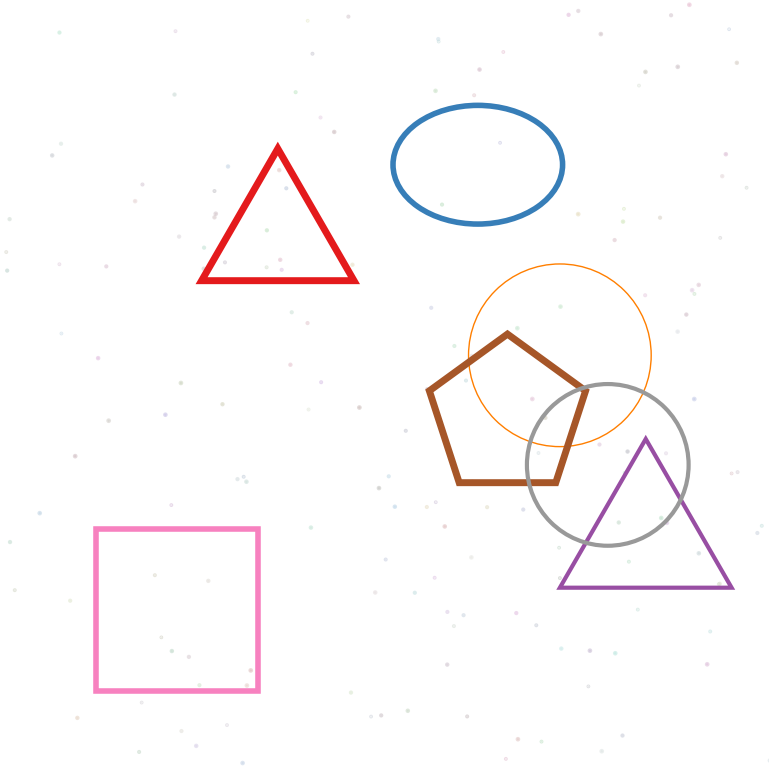[{"shape": "triangle", "thickness": 2.5, "radius": 0.57, "center": [0.361, 0.693]}, {"shape": "oval", "thickness": 2, "radius": 0.55, "center": [0.621, 0.786]}, {"shape": "triangle", "thickness": 1.5, "radius": 0.64, "center": [0.839, 0.301]}, {"shape": "circle", "thickness": 0.5, "radius": 0.59, "center": [0.727, 0.539]}, {"shape": "pentagon", "thickness": 2.5, "radius": 0.53, "center": [0.659, 0.459]}, {"shape": "square", "thickness": 2, "radius": 0.53, "center": [0.23, 0.208]}, {"shape": "circle", "thickness": 1.5, "radius": 0.52, "center": [0.789, 0.396]}]